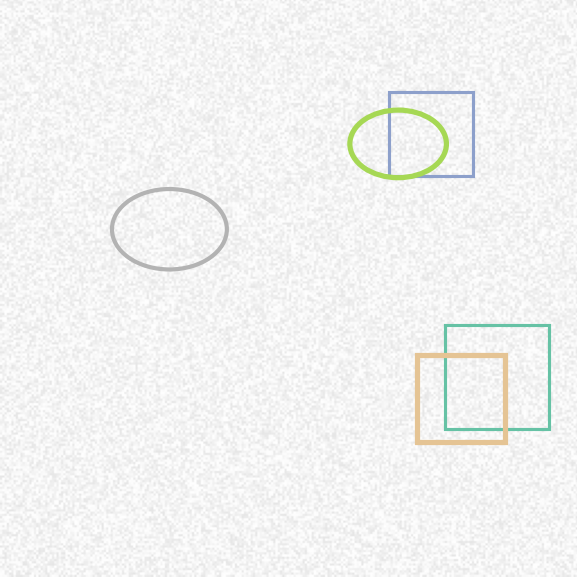[{"shape": "square", "thickness": 1.5, "radius": 0.45, "center": [0.86, 0.346]}, {"shape": "square", "thickness": 1.5, "radius": 0.37, "center": [0.746, 0.767]}, {"shape": "oval", "thickness": 2.5, "radius": 0.42, "center": [0.689, 0.75]}, {"shape": "square", "thickness": 2.5, "radius": 0.38, "center": [0.798, 0.309]}, {"shape": "oval", "thickness": 2, "radius": 0.5, "center": [0.293, 0.602]}]